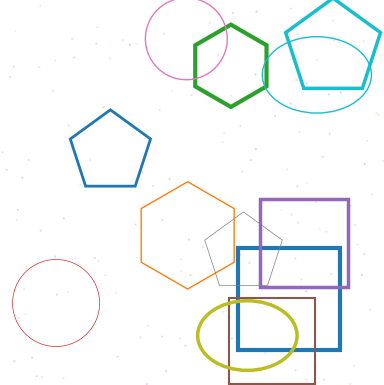[{"shape": "pentagon", "thickness": 2, "radius": 0.55, "center": [0.287, 0.605]}, {"shape": "square", "thickness": 3, "radius": 0.66, "center": [0.751, 0.224]}, {"shape": "hexagon", "thickness": 1, "radius": 0.7, "center": [0.487, 0.389]}, {"shape": "hexagon", "thickness": 3, "radius": 0.53, "center": [0.6, 0.829]}, {"shape": "circle", "thickness": 0.5, "radius": 0.57, "center": [0.146, 0.213]}, {"shape": "square", "thickness": 2.5, "radius": 0.57, "center": [0.79, 0.368]}, {"shape": "square", "thickness": 1.5, "radius": 0.56, "center": [0.707, 0.114]}, {"shape": "circle", "thickness": 1, "radius": 0.53, "center": [0.484, 0.899]}, {"shape": "pentagon", "thickness": 0.5, "radius": 0.53, "center": [0.633, 0.344]}, {"shape": "oval", "thickness": 2.5, "radius": 0.65, "center": [0.643, 0.128]}, {"shape": "oval", "thickness": 1, "radius": 0.71, "center": [0.823, 0.806]}, {"shape": "pentagon", "thickness": 2.5, "radius": 0.65, "center": [0.865, 0.875]}]